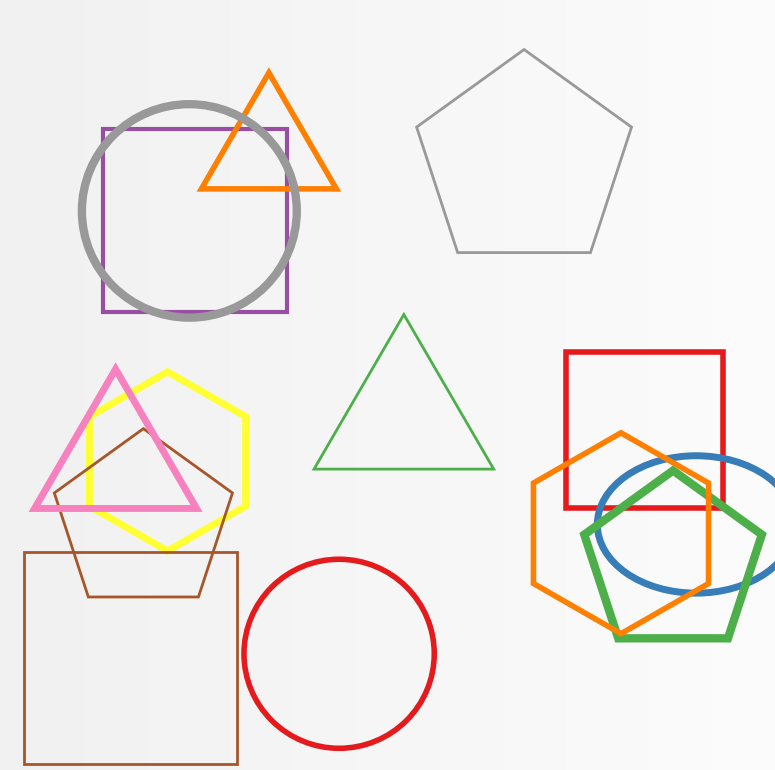[{"shape": "circle", "thickness": 2, "radius": 0.61, "center": [0.438, 0.151]}, {"shape": "square", "thickness": 2, "radius": 0.51, "center": [0.832, 0.442]}, {"shape": "oval", "thickness": 2.5, "radius": 0.64, "center": [0.898, 0.319]}, {"shape": "pentagon", "thickness": 3, "radius": 0.6, "center": [0.868, 0.268]}, {"shape": "triangle", "thickness": 1, "radius": 0.67, "center": [0.521, 0.458]}, {"shape": "square", "thickness": 1.5, "radius": 0.59, "center": [0.252, 0.714]}, {"shape": "hexagon", "thickness": 2, "radius": 0.65, "center": [0.801, 0.307]}, {"shape": "triangle", "thickness": 2, "radius": 0.5, "center": [0.347, 0.805]}, {"shape": "hexagon", "thickness": 2.5, "radius": 0.58, "center": [0.216, 0.401]}, {"shape": "square", "thickness": 1, "radius": 0.69, "center": [0.168, 0.145]}, {"shape": "pentagon", "thickness": 1, "radius": 0.6, "center": [0.185, 0.322]}, {"shape": "triangle", "thickness": 2.5, "radius": 0.6, "center": [0.149, 0.4]}, {"shape": "pentagon", "thickness": 1, "radius": 0.73, "center": [0.676, 0.79]}, {"shape": "circle", "thickness": 3, "radius": 0.69, "center": [0.244, 0.726]}]